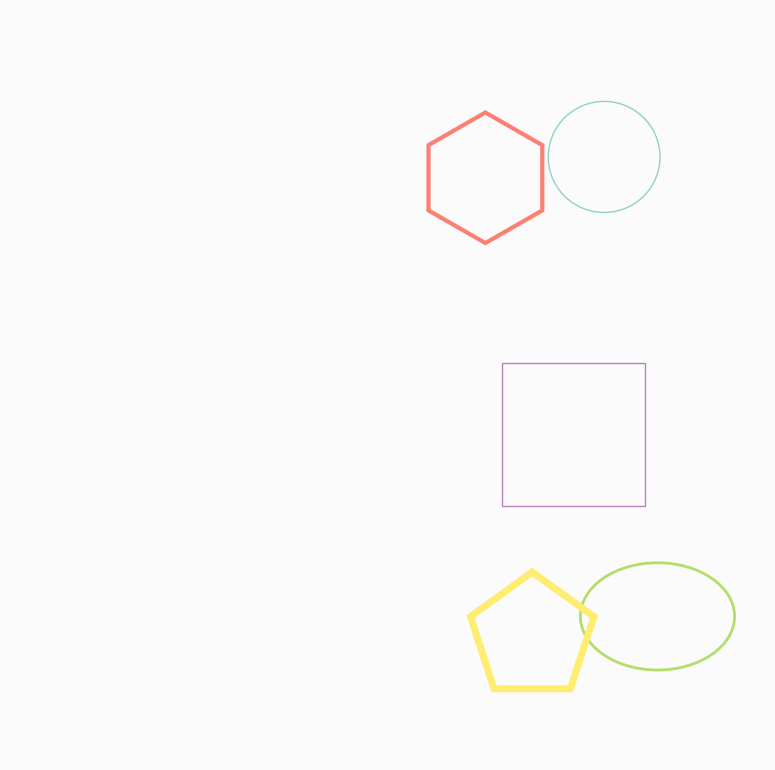[{"shape": "circle", "thickness": 0.5, "radius": 0.36, "center": [0.78, 0.796]}, {"shape": "hexagon", "thickness": 1.5, "radius": 0.42, "center": [0.626, 0.769]}, {"shape": "oval", "thickness": 1, "radius": 0.5, "center": [0.848, 0.199]}, {"shape": "square", "thickness": 0.5, "radius": 0.46, "center": [0.74, 0.436]}, {"shape": "pentagon", "thickness": 2.5, "radius": 0.42, "center": [0.687, 0.173]}]